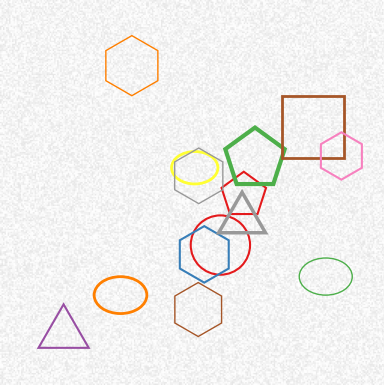[{"shape": "pentagon", "thickness": 1.5, "radius": 0.3, "center": [0.633, 0.493]}, {"shape": "circle", "thickness": 1.5, "radius": 0.39, "center": [0.572, 0.364]}, {"shape": "hexagon", "thickness": 1.5, "radius": 0.37, "center": [0.531, 0.339]}, {"shape": "oval", "thickness": 1, "radius": 0.34, "center": [0.846, 0.282]}, {"shape": "pentagon", "thickness": 3, "radius": 0.41, "center": [0.662, 0.588]}, {"shape": "triangle", "thickness": 1.5, "radius": 0.38, "center": [0.165, 0.134]}, {"shape": "oval", "thickness": 2, "radius": 0.34, "center": [0.313, 0.233]}, {"shape": "hexagon", "thickness": 1, "radius": 0.39, "center": [0.342, 0.829]}, {"shape": "oval", "thickness": 2, "radius": 0.3, "center": [0.506, 0.564]}, {"shape": "hexagon", "thickness": 1, "radius": 0.35, "center": [0.515, 0.196]}, {"shape": "square", "thickness": 2, "radius": 0.4, "center": [0.813, 0.67]}, {"shape": "hexagon", "thickness": 1.5, "radius": 0.31, "center": [0.887, 0.595]}, {"shape": "hexagon", "thickness": 1, "radius": 0.36, "center": [0.516, 0.543]}, {"shape": "triangle", "thickness": 2.5, "radius": 0.35, "center": [0.629, 0.431]}]